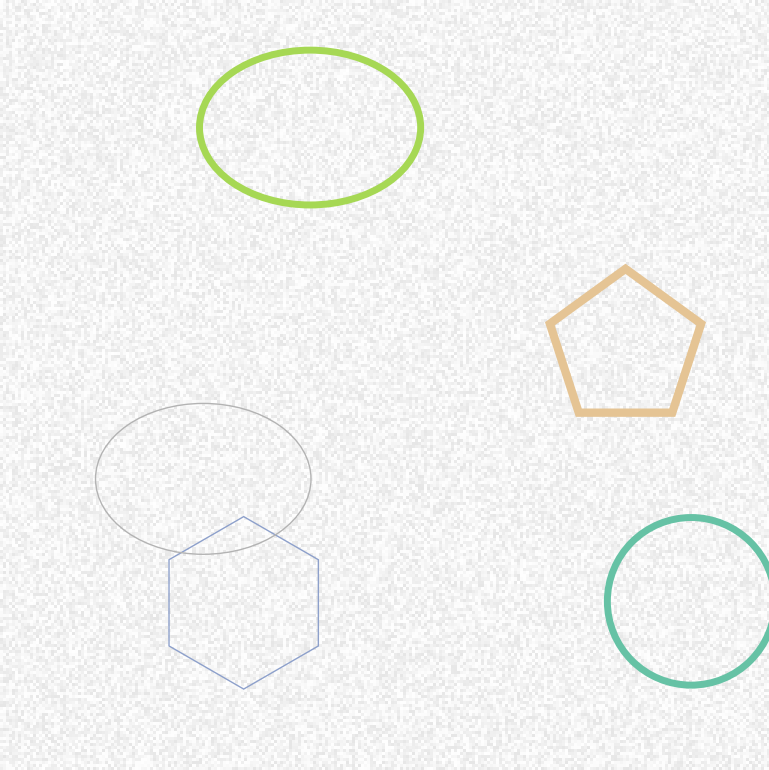[{"shape": "circle", "thickness": 2.5, "radius": 0.54, "center": [0.898, 0.219]}, {"shape": "hexagon", "thickness": 0.5, "radius": 0.56, "center": [0.316, 0.217]}, {"shape": "oval", "thickness": 2.5, "radius": 0.72, "center": [0.403, 0.834]}, {"shape": "pentagon", "thickness": 3, "radius": 0.52, "center": [0.812, 0.548]}, {"shape": "oval", "thickness": 0.5, "radius": 0.7, "center": [0.264, 0.378]}]